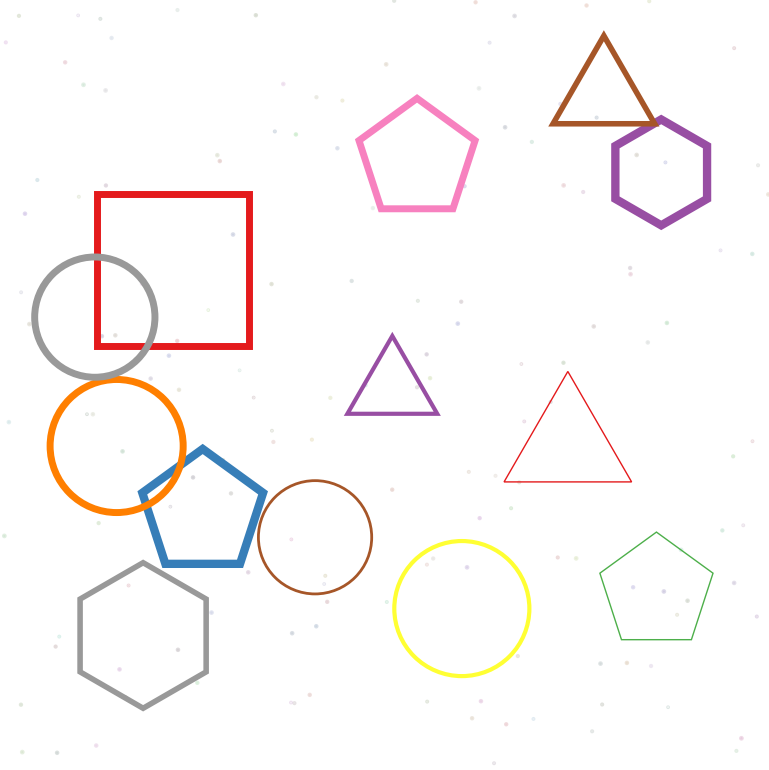[{"shape": "triangle", "thickness": 0.5, "radius": 0.48, "center": [0.737, 0.422]}, {"shape": "square", "thickness": 2.5, "radius": 0.49, "center": [0.225, 0.65]}, {"shape": "pentagon", "thickness": 3, "radius": 0.41, "center": [0.263, 0.334]}, {"shape": "pentagon", "thickness": 0.5, "radius": 0.39, "center": [0.853, 0.232]}, {"shape": "hexagon", "thickness": 3, "radius": 0.34, "center": [0.859, 0.776]}, {"shape": "triangle", "thickness": 1.5, "radius": 0.34, "center": [0.51, 0.496]}, {"shape": "circle", "thickness": 2.5, "radius": 0.43, "center": [0.151, 0.421]}, {"shape": "circle", "thickness": 1.5, "radius": 0.44, "center": [0.6, 0.21]}, {"shape": "circle", "thickness": 1, "radius": 0.37, "center": [0.409, 0.302]}, {"shape": "triangle", "thickness": 2, "radius": 0.38, "center": [0.784, 0.877]}, {"shape": "pentagon", "thickness": 2.5, "radius": 0.4, "center": [0.542, 0.793]}, {"shape": "circle", "thickness": 2.5, "radius": 0.39, "center": [0.123, 0.588]}, {"shape": "hexagon", "thickness": 2, "radius": 0.47, "center": [0.186, 0.175]}]